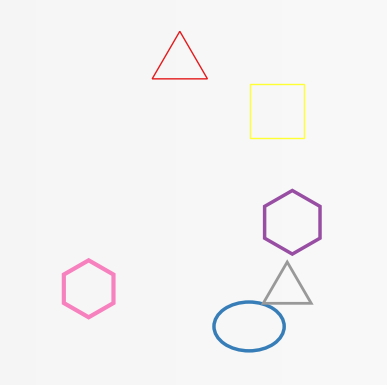[{"shape": "triangle", "thickness": 1, "radius": 0.41, "center": [0.464, 0.836]}, {"shape": "oval", "thickness": 2.5, "radius": 0.45, "center": [0.643, 0.152]}, {"shape": "hexagon", "thickness": 2.5, "radius": 0.41, "center": [0.754, 0.423]}, {"shape": "square", "thickness": 1, "radius": 0.35, "center": [0.715, 0.711]}, {"shape": "hexagon", "thickness": 3, "radius": 0.37, "center": [0.229, 0.25]}, {"shape": "triangle", "thickness": 2, "radius": 0.36, "center": [0.741, 0.248]}]